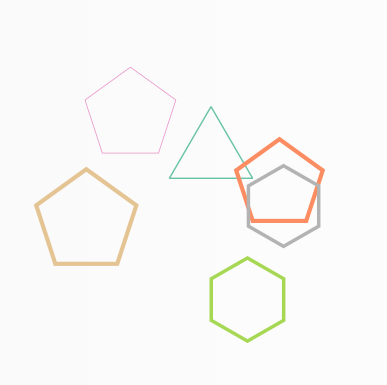[{"shape": "triangle", "thickness": 1, "radius": 0.62, "center": [0.545, 0.599]}, {"shape": "pentagon", "thickness": 3, "radius": 0.59, "center": [0.721, 0.521]}, {"shape": "pentagon", "thickness": 0.5, "radius": 0.62, "center": [0.337, 0.702]}, {"shape": "hexagon", "thickness": 2.5, "radius": 0.54, "center": [0.639, 0.222]}, {"shape": "pentagon", "thickness": 3, "radius": 0.68, "center": [0.223, 0.425]}, {"shape": "hexagon", "thickness": 2.5, "radius": 0.52, "center": [0.732, 0.465]}]